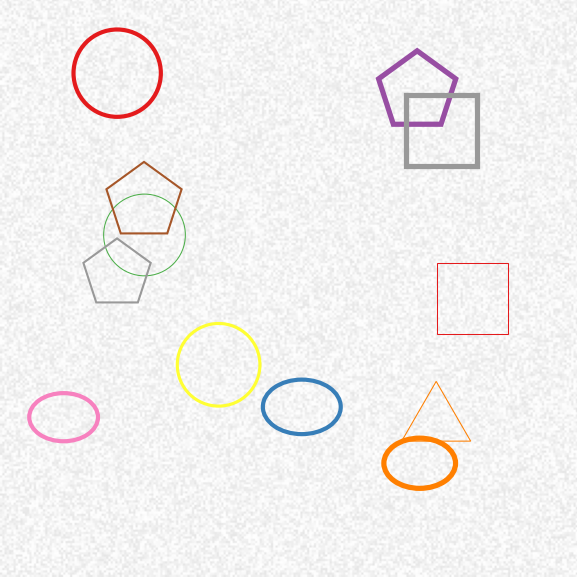[{"shape": "circle", "thickness": 2, "radius": 0.38, "center": [0.203, 0.872]}, {"shape": "square", "thickness": 0.5, "radius": 0.31, "center": [0.818, 0.482]}, {"shape": "oval", "thickness": 2, "radius": 0.34, "center": [0.523, 0.295]}, {"shape": "circle", "thickness": 0.5, "radius": 0.35, "center": [0.25, 0.592]}, {"shape": "pentagon", "thickness": 2.5, "radius": 0.35, "center": [0.722, 0.841]}, {"shape": "triangle", "thickness": 0.5, "radius": 0.34, "center": [0.755, 0.27]}, {"shape": "oval", "thickness": 2.5, "radius": 0.31, "center": [0.727, 0.197]}, {"shape": "circle", "thickness": 1.5, "radius": 0.36, "center": [0.379, 0.367]}, {"shape": "pentagon", "thickness": 1, "radius": 0.34, "center": [0.249, 0.65]}, {"shape": "oval", "thickness": 2, "radius": 0.3, "center": [0.11, 0.277]}, {"shape": "square", "thickness": 2.5, "radius": 0.31, "center": [0.765, 0.773]}, {"shape": "pentagon", "thickness": 1, "radius": 0.31, "center": [0.203, 0.525]}]